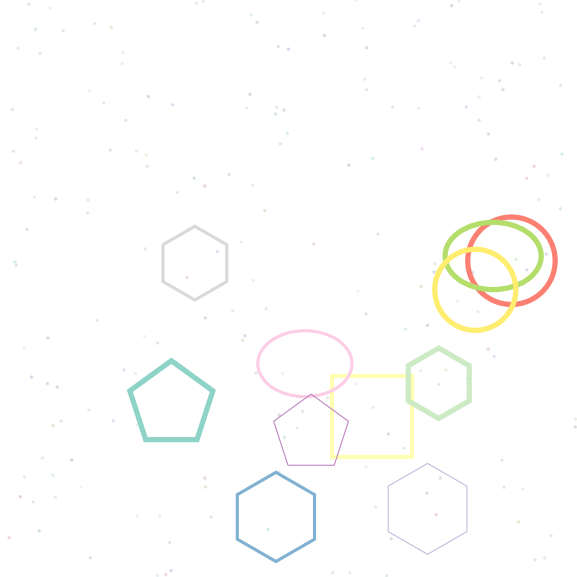[{"shape": "pentagon", "thickness": 2.5, "radius": 0.38, "center": [0.297, 0.299]}, {"shape": "square", "thickness": 2, "radius": 0.35, "center": [0.644, 0.278]}, {"shape": "hexagon", "thickness": 0.5, "radius": 0.39, "center": [0.74, 0.118]}, {"shape": "circle", "thickness": 2.5, "radius": 0.38, "center": [0.886, 0.548]}, {"shape": "hexagon", "thickness": 1.5, "radius": 0.39, "center": [0.478, 0.104]}, {"shape": "oval", "thickness": 2.5, "radius": 0.42, "center": [0.854, 0.556]}, {"shape": "oval", "thickness": 1.5, "radius": 0.41, "center": [0.528, 0.369]}, {"shape": "hexagon", "thickness": 1.5, "radius": 0.32, "center": [0.337, 0.543]}, {"shape": "pentagon", "thickness": 0.5, "radius": 0.34, "center": [0.539, 0.249]}, {"shape": "hexagon", "thickness": 2.5, "radius": 0.3, "center": [0.76, 0.335]}, {"shape": "circle", "thickness": 2.5, "radius": 0.35, "center": [0.823, 0.497]}]